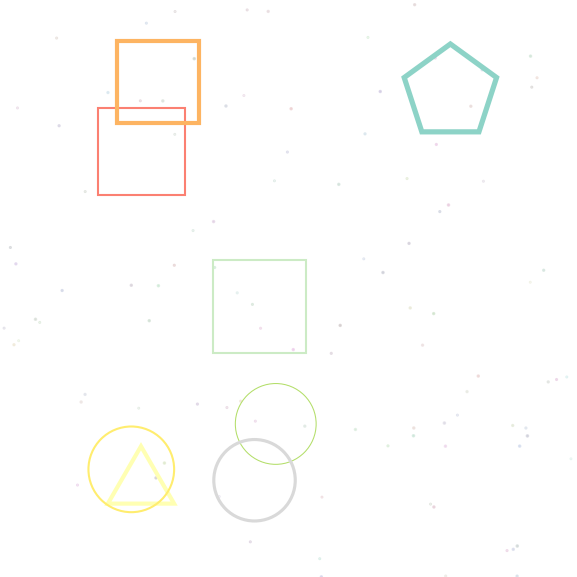[{"shape": "pentagon", "thickness": 2.5, "radius": 0.42, "center": [0.78, 0.839]}, {"shape": "triangle", "thickness": 2, "radius": 0.33, "center": [0.244, 0.16]}, {"shape": "square", "thickness": 1, "radius": 0.38, "center": [0.245, 0.737]}, {"shape": "square", "thickness": 2, "radius": 0.35, "center": [0.273, 0.857]}, {"shape": "circle", "thickness": 0.5, "radius": 0.35, "center": [0.477, 0.265]}, {"shape": "circle", "thickness": 1.5, "radius": 0.35, "center": [0.441, 0.168]}, {"shape": "square", "thickness": 1, "radius": 0.4, "center": [0.449, 0.468]}, {"shape": "circle", "thickness": 1, "radius": 0.37, "center": [0.227, 0.186]}]